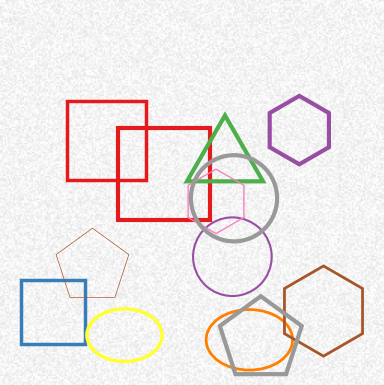[{"shape": "square", "thickness": 2.5, "radius": 0.51, "center": [0.276, 0.635]}, {"shape": "square", "thickness": 3, "radius": 0.6, "center": [0.425, 0.549]}, {"shape": "square", "thickness": 2.5, "radius": 0.42, "center": [0.137, 0.189]}, {"shape": "triangle", "thickness": 3, "radius": 0.57, "center": [0.584, 0.586]}, {"shape": "hexagon", "thickness": 3, "radius": 0.44, "center": [0.777, 0.662]}, {"shape": "circle", "thickness": 1.5, "radius": 0.51, "center": [0.604, 0.333]}, {"shape": "oval", "thickness": 2, "radius": 0.56, "center": [0.648, 0.117]}, {"shape": "oval", "thickness": 2.5, "radius": 0.49, "center": [0.323, 0.129]}, {"shape": "hexagon", "thickness": 2, "radius": 0.59, "center": [0.84, 0.192]}, {"shape": "pentagon", "thickness": 0.5, "radius": 0.5, "center": [0.24, 0.308]}, {"shape": "hexagon", "thickness": 1, "radius": 0.42, "center": [0.561, 0.477]}, {"shape": "circle", "thickness": 3, "radius": 0.56, "center": [0.608, 0.485]}, {"shape": "pentagon", "thickness": 3, "radius": 0.56, "center": [0.677, 0.119]}]